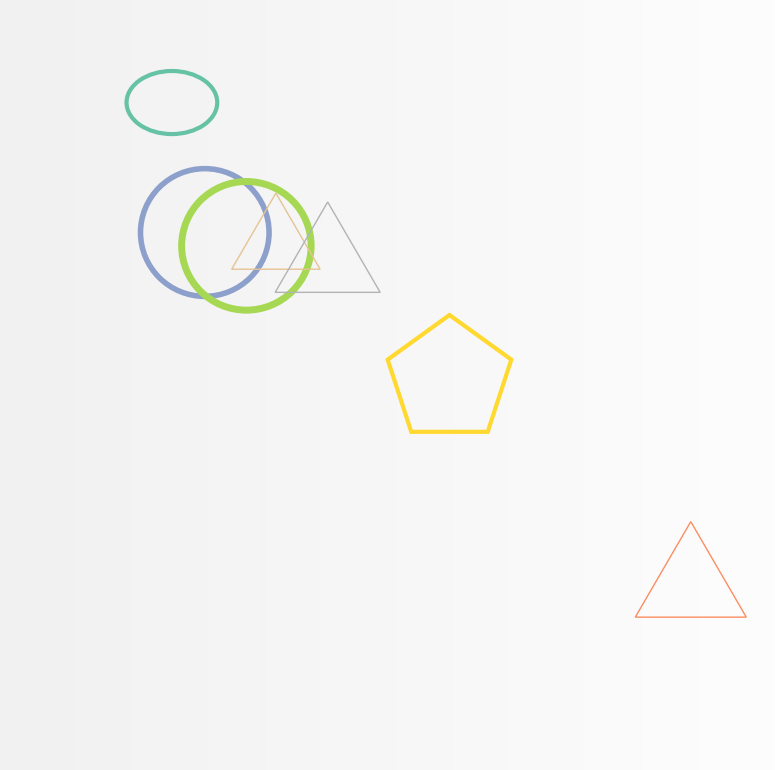[{"shape": "oval", "thickness": 1.5, "radius": 0.29, "center": [0.222, 0.867]}, {"shape": "triangle", "thickness": 0.5, "radius": 0.41, "center": [0.891, 0.24]}, {"shape": "circle", "thickness": 2, "radius": 0.41, "center": [0.264, 0.698]}, {"shape": "circle", "thickness": 2.5, "radius": 0.42, "center": [0.318, 0.681]}, {"shape": "pentagon", "thickness": 1.5, "radius": 0.42, "center": [0.58, 0.507]}, {"shape": "triangle", "thickness": 0.5, "radius": 0.33, "center": [0.356, 0.683]}, {"shape": "triangle", "thickness": 0.5, "radius": 0.39, "center": [0.423, 0.659]}]